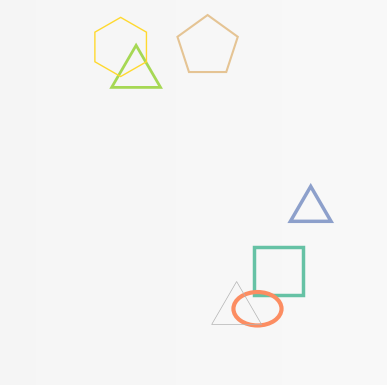[{"shape": "square", "thickness": 2.5, "radius": 0.31, "center": [0.719, 0.297]}, {"shape": "oval", "thickness": 3, "radius": 0.31, "center": [0.664, 0.198]}, {"shape": "triangle", "thickness": 2.5, "radius": 0.3, "center": [0.802, 0.455]}, {"shape": "triangle", "thickness": 2, "radius": 0.36, "center": [0.351, 0.809]}, {"shape": "hexagon", "thickness": 1, "radius": 0.38, "center": [0.311, 0.878]}, {"shape": "pentagon", "thickness": 1.5, "radius": 0.41, "center": [0.536, 0.879]}, {"shape": "triangle", "thickness": 0.5, "radius": 0.37, "center": [0.611, 0.194]}]